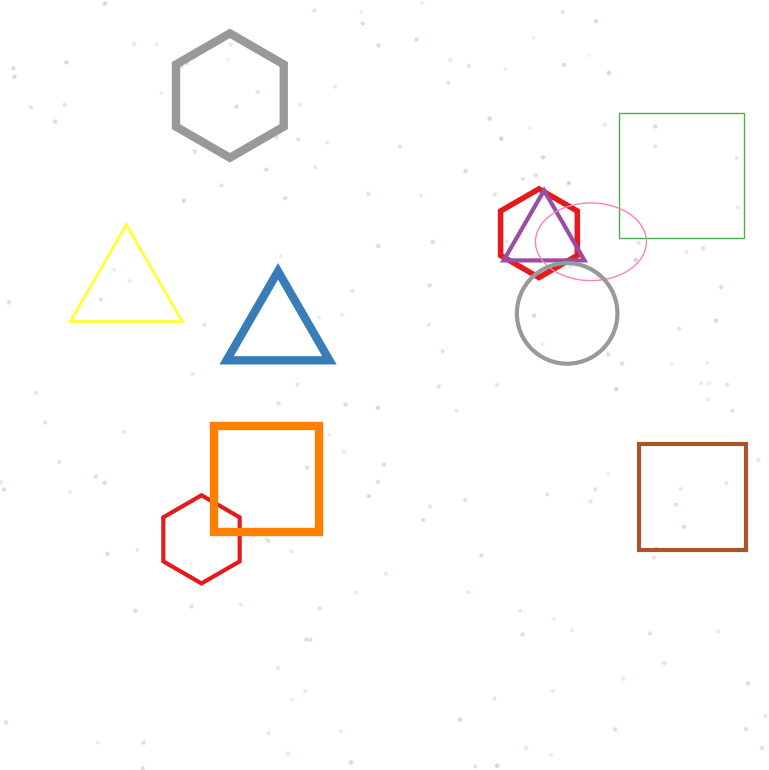[{"shape": "hexagon", "thickness": 2, "radius": 0.29, "center": [0.7, 0.697]}, {"shape": "hexagon", "thickness": 1.5, "radius": 0.29, "center": [0.262, 0.3]}, {"shape": "triangle", "thickness": 3, "radius": 0.39, "center": [0.361, 0.571]}, {"shape": "square", "thickness": 0.5, "radius": 0.4, "center": [0.885, 0.772]}, {"shape": "triangle", "thickness": 1.5, "radius": 0.3, "center": [0.707, 0.692]}, {"shape": "square", "thickness": 3, "radius": 0.34, "center": [0.346, 0.378]}, {"shape": "triangle", "thickness": 1, "radius": 0.42, "center": [0.164, 0.624]}, {"shape": "square", "thickness": 1.5, "radius": 0.34, "center": [0.899, 0.355]}, {"shape": "oval", "thickness": 0.5, "radius": 0.36, "center": [0.767, 0.686]}, {"shape": "circle", "thickness": 1.5, "radius": 0.33, "center": [0.737, 0.593]}, {"shape": "hexagon", "thickness": 3, "radius": 0.4, "center": [0.299, 0.876]}]